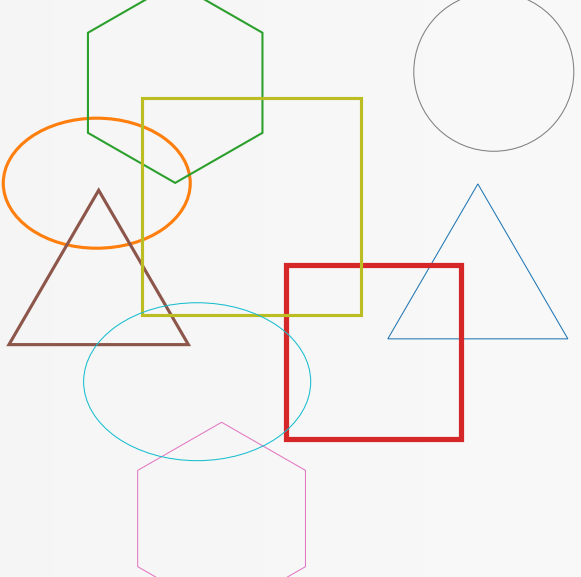[{"shape": "triangle", "thickness": 0.5, "radius": 0.89, "center": [0.822, 0.502]}, {"shape": "oval", "thickness": 1.5, "radius": 0.8, "center": [0.166, 0.682]}, {"shape": "hexagon", "thickness": 1, "radius": 0.87, "center": [0.301, 0.856]}, {"shape": "square", "thickness": 2.5, "radius": 0.75, "center": [0.642, 0.39]}, {"shape": "triangle", "thickness": 1.5, "radius": 0.89, "center": [0.17, 0.491]}, {"shape": "hexagon", "thickness": 0.5, "radius": 0.83, "center": [0.381, 0.101]}, {"shape": "circle", "thickness": 0.5, "radius": 0.69, "center": [0.85, 0.875]}, {"shape": "square", "thickness": 1.5, "radius": 0.94, "center": [0.433, 0.642]}, {"shape": "oval", "thickness": 0.5, "radius": 0.98, "center": [0.339, 0.338]}]